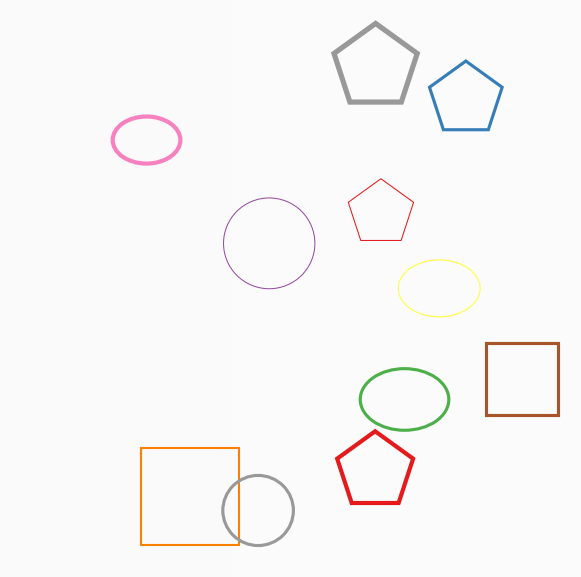[{"shape": "pentagon", "thickness": 2, "radius": 0.34, "center": [0.645, 0.184]}, {"shape": "pentagon", "thickness": 0.5, "radius": 0.3, "center": [0.655, 0.631]}, {"shape": "pentagon", "thickness": 1.5, "radius": 0.33, "center": [0.801, 0.828]}, {"shape": "oval", "thickness": 1.5, "radius": 0.38, "center": [0.696, 0.307]}, {"shape": "circle", "thickness": 0.5, "radius": 0.39, "center": [0.463, 0.578]}, {"shape": "square", "thickness": 1, "radius": 0.42, "center": [0.326, 0.139]}, {"shape": "oval", "thickness": 0.5, "radius": 0.35, "center": [0.756, 0.5]}, {"shape": "square", "thickness": 1.5, "radius": 0.31, "center": [0.898, 0.343]}, {"shape": "oval", "thickness": 2, "radius": 0.29, "center": [0.252, 0.757]}, {"shape": "pentagon", "thickness": 2.5, "radius": 0.38, "center": [0.646, 0.883]}, {"shape": "circle", "thickness": 1.5, "radius": 0.3, "center": [0.444, 0.115]}]